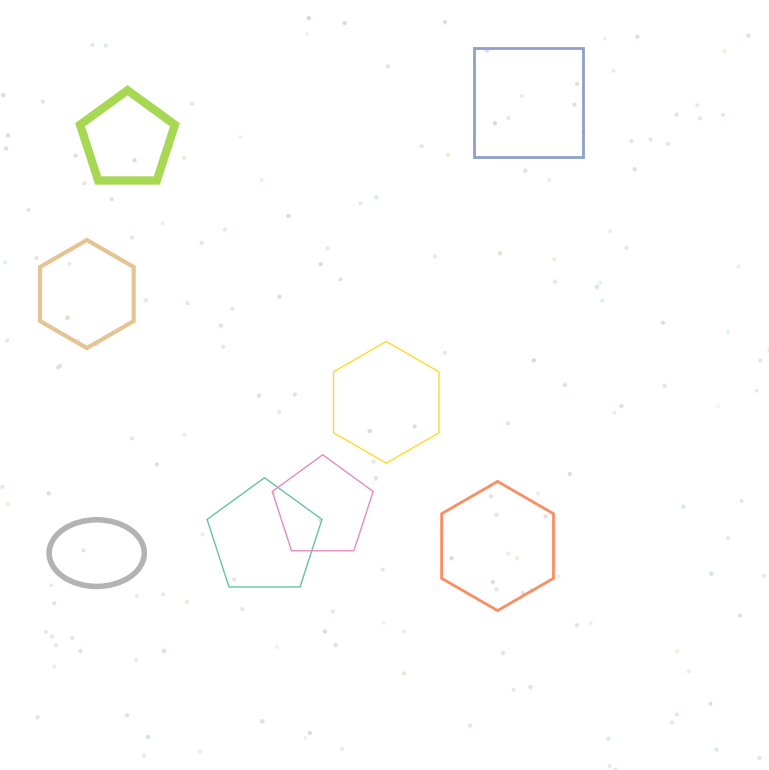[{"shape": "pentagon", "thickness": 0.5, "radius": 0.39, "center": [0.344, 0.301]}, {"shape": "hexagon", "thickness": 1, "radius": 0.42, "center": [0.646, 0.291]}, {"shape": "square", "thickness": 1, "radius": 0.36, "center": [0.686, 0.867]}, {"shape": "pentagon", "thickness": 0.5, "radius": 0.34, "center": [0.419, 0.34]}, {"shape": "pentagon", "thickness": 3, "radius": 0.32, "center": [0.166, 0.818]}, {"shape": "hexagon", "thickness": 0.5, "radius": 0.4, "center": [0.502, 0.478]}, {"shape": "hexagon", "thickness": 1.5, "radius": 0.35, "center": [0.113, 0.618]}, {"shape": "oval", "thickness": 2, "radius": 0.31, "center": [0.126, 0.282]}]